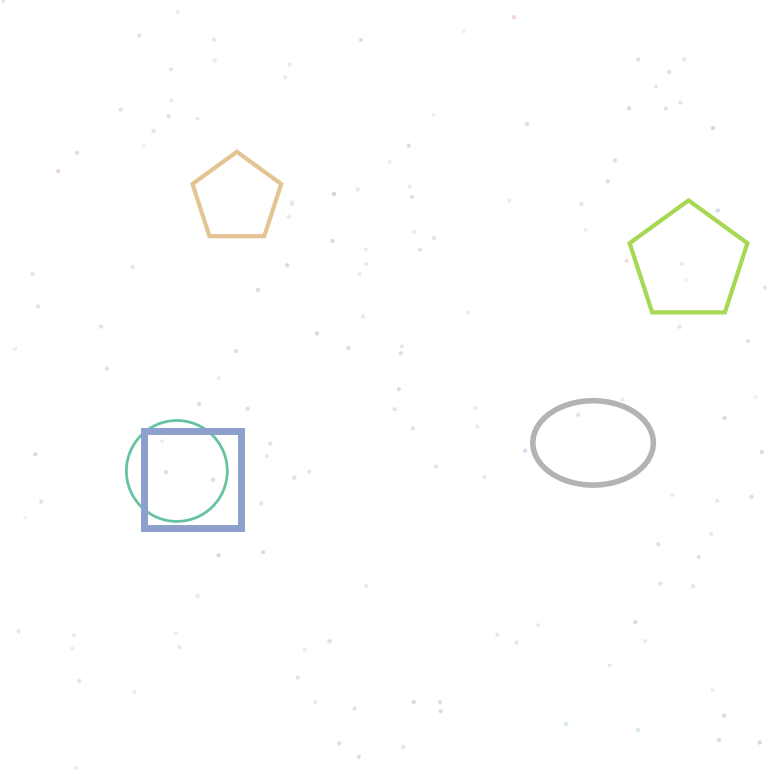[{"shape": "circle", "thickness": 1, "radius": 0.33, "center": [0.23, 0.388]}, {"shape": "square", "thickness": 2.5, "radius": 0.32, "center": [0.25, 0.377]}, {"shape": "pentagon", "thickness": 1.5, "radius": 0.4, "center": [0.894, 0.659]}, {"shape": "pentagon", "thickness": 1.5, "radius": 0.3, "center": [0.308, 0.742]}, {"shape": "oval", "thickness": 2, "radius": 0.39, "center": [0.77, 0.425]}]